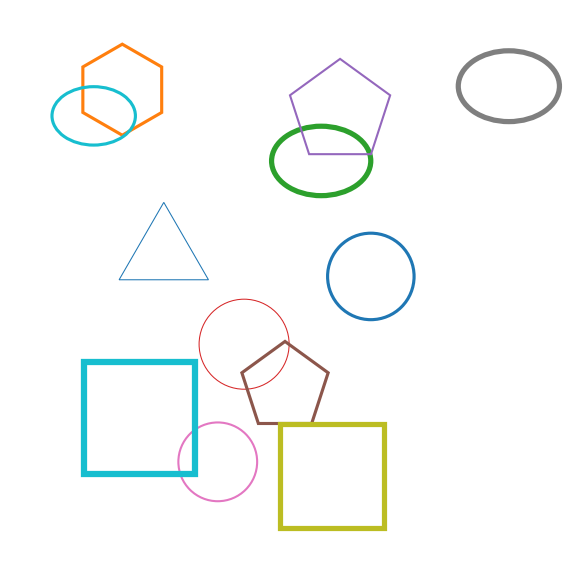[{"shape": "triangle", "thickness": 0.5, "radius": 0.45, "center": [0.284, 0.559]}, {"shape": "circle", "thickness": 1.5, "radius": 0.37, "center": [0.642, 0.52]}, {"shape": "hexagon", "thickness": 1.5, "radius": 0.39, "center": [0.212, 0.844]}, {"shape": "oval", "thickness": 2.5, "radius": 0.43, "center": [0.556, 0.72]}, {"shape": "circle", "thickness": 0.5, "radius": 0.39, "center": [0.423, 0.403]}, {"shape": "pentagon", "thickness": 1, "radius": 0.46, "center": [0.589, 0.806]}, {"shape": "pentagon", "thickness": 1.5, "radius": 0.39, "center": [0.494, 0.329]}, {"shape": "circle", "thickness": 1, "radius": 0.34, "center": [0.377, 0.199]}, {"shape": "oval", "thickness": 2.5, "radius": 0.44, "center": [0.881, 0.85]}, {"shape": "square", "thickness": 2.5, "radius": 0.45, "center": [0.575, 0.174]}, {"shape": "oval", "thickness": 1.5, "radius": 0.36, "center": [0.162, 0.798]}, {"shape": "square", "thickness": 3, "radius": 0.48, "center": [0.241, 0.276]}]